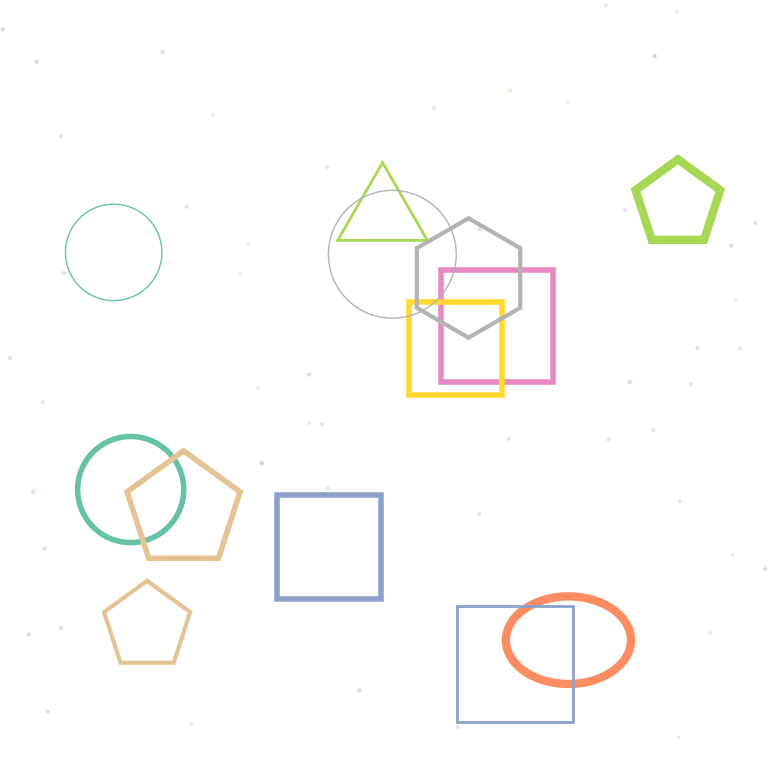[{"shape": "circle", "thickness": 2, "radius": 0.34, "center": [0.17, 0.364]}, {"shape": "circle", "thickness": 0.5, "radius": 0.31, "center": [0.148, 0.672]}, {"shape": "oval", "thickness": 3, "radius": 0.41, "center": [0.738, 0.169]}, {"shape": "square", "thickness": 2, "radius": 0.34, "center": [0.427, 0.289]}, {"shape": "square", "thickness": 1, "radius": 0.38, "center": [0.669, 0.138]}, {"shape": "square", "thickness": 2, "radius": 0.36, "center": [0.646, 0.576]}, {"shape": "pentagon", "thickness": 3, "radius": 0.29, "center": [0.88, 0.735]}, {"shape": "triangle", "thickness": 1, "radius": 0.34, "center": [0.497, 0.722]}, {"shape": "square", "thickness": 2, "radius": 0.3, "center": [0.591, 0.548]}, {"shape": "pentagon", "thickness": 1.5, "radius": 0.29, "center": [0.191, 0.187]}, {"shape": "pentagon", "thickness": 2, "radius": 0.39, "center": [0.238, 0.337]}, {"shape": "hexagon", "thickness": 1.5, "radius": 0.39, "center": [0.608, 0.639]}, {"shape": "circle", "thickness": 0.5, "radius": 0.42, "center": [0.51, 0.67]}]